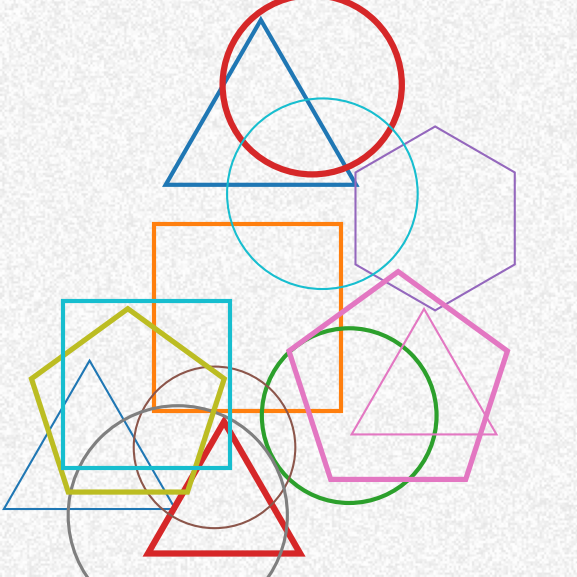[{"shape": "triangle", "thickness": 1, "radius": 0.86, "center": [0.155, 0.203]}, {"shape": "triangle", "thickness": 2, "radius": 0.95, "center": [0.452, 0.774]}, {"shape": "square", "thickness": 2, "radius": 0.81, "center": [0.429, 0.45]}, {"shape": "circle", "thickness": 2, "radius": 0.76, "center": [0.605, 0.279]}, {"shape": "triangle", "thickness": 3, "radius": 0.76, "center": [0.388, 0.117]}, {"shape": "circle", "thickness": 3, "radius": 0.78, "center": [0.541, 0.852]}, {"shape": "hexagon", "thickness": 1, "radius": 0.8, "center": [0.753, 0.621]}, {"shape": "circle", "thickness": 1, "radius": 0.7, "center": [0.371, 0.224]}, {"shape": "triangle", "thickness": 1, "radius": 0.72, "center": [0.734, 0.319]}, {"shape": "pentagon", "thickness": 2.5, "radius": 0.99, "center": [0.689, 0.33]}, {"shape": "circle", "thickness": 1.5, "radius": 0.95, "center": [0.308, 0.107]}, {"shape": "pentagon", "thickness": 2.5, "radius": 0.88, "center": [0.221, 0.289]}, {"shape": "square", "thickness": 2, "radius": 0.72, "center": [0.254, 0.333]}, {"shape": "circle", "thickness": 1, "radius": 0.83, "center": [0.558, 0.664]}]